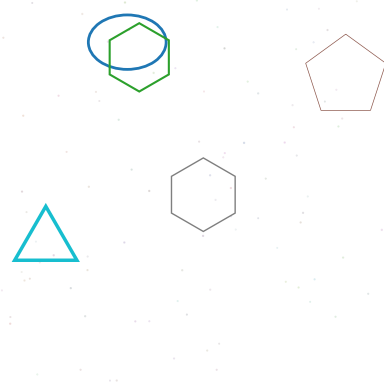[{"shape": "oval", "thickness": 2, "radius": 0.51, "center": [0.33, 0.89]}, {"shape": "hexagon", "thickness": 1.5, "radius": 0.44, "center": [0.362, 0.851]}, {"shape": "pentagon", "thickness": 0.5, "radius": 0.55, "center": [0.898, 0.802]}, {"shape": "hexagon", "thickness": 1, "radius": 0.48, "center": [0.528, 0.494]}, {"shape": "triangle", "thickness": 2.5, "radius": 0.47, "center": [0.119, 0.371]}]